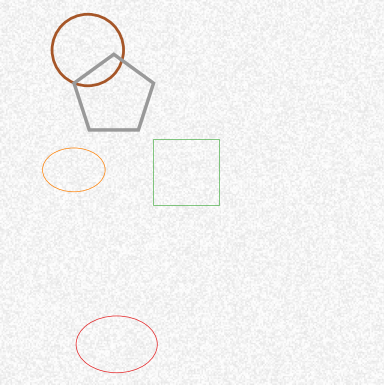[{"shape": "oval", "thickness": 0.5, "radius": 0.53, "center": [0.303, 0.106]}, {"shape": "square", "thickness": 0.5, "radius": 0.43, "center": [0.483, 0.554]}, {"shape": "oval", "thickness": 0.5, "radius": 0.41, "center": [0.192, 0.559]}, {"shape": "circle", "thickness": 2, "radius": 0.46, "center": [0.228, 0.87]}, {"shape": "pentagon", "thickness": 2.5, "radius": 0.54, "center": [0.296, 0.75]}]